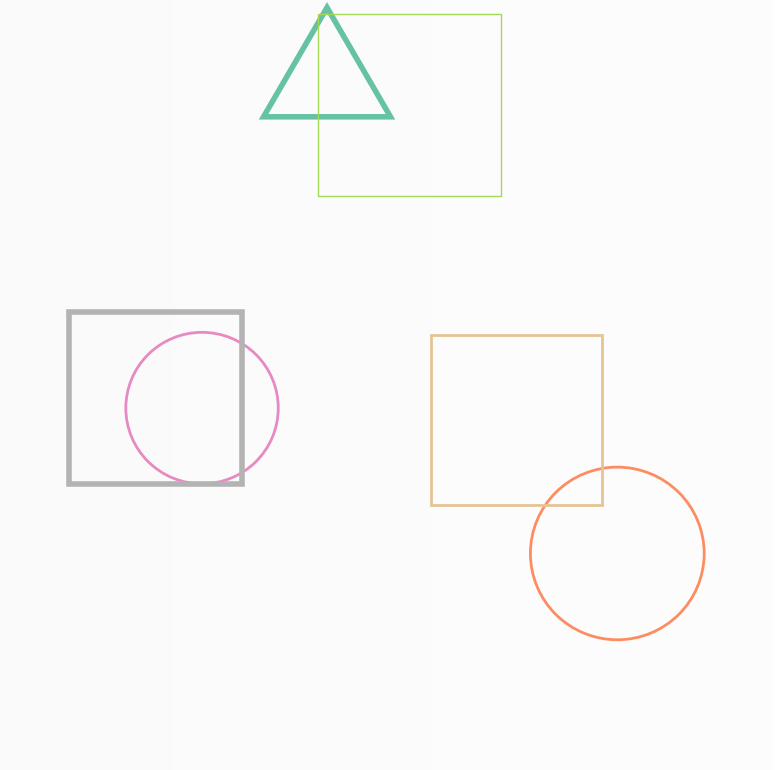[{"shape": "triangle", "thickness": 2, "radius": 0.47, "center": [0.422, 0.896]}, {"shape": "circle", "thickness": 1, "radius": 0.56, "center": [0.797, 0.281]}, {"shape": "circle", "thickness": 1, "radius": 0.49, "center": [0.261, 0.47]}, {"shape": "square", "thickness": 0.5, "radius": 0.59, "center": [0.528, 0.863]}, {"shape": "square", "thickness": 1, "radius": 0.55, "center": [0.667, 0.455]}, {"shape": "square", "thickness": 2, "radius": 0.56, "center": [0.2, 0.483]}]